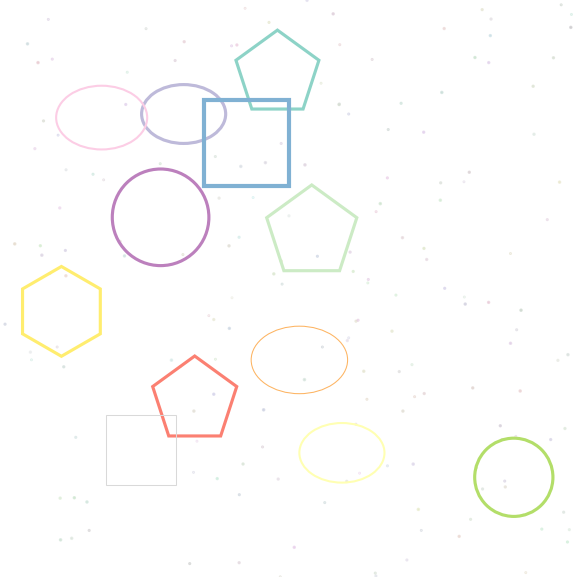[{"shape": "pentagon", "thickness": 1.5, "radius": 0.38, "center": [0.48, 0.871]}, {"shape": "oval", "thickness": 1, "radius": 0.37, "center": [0.592, 0.215]}, {"shape": "oval", "thickness": 1.5, "radius": 0.36, "center": [0.318, 0.802]}, {"shape": "pentagon", "thickness": 1.5, "radius": 0.38, "center": [0.337, 0.306]}, {"shape": "square", "thickness": 2, "radius": 0.37, "center": [0.427, 0.751]}, {"shape": "oval", "thickness": 0.5, "radius": 0.42, "center": [0.518, 0.376]}, {"shape": "circle", "thickness": 1.5, "radius": 0.34, "center": [0.89, 0.173]}, {"shape": "oval", "thickness": 1, "radius": 0.39, "center": [0.176, 0.796]}, {"shape": "square", "thickness": 0.5, "radius": 0.31, "center": [0.244, 0.22]}, {"shape": "circle", "thickness": 1.5, "radius": 0.42, "center": [0.278, 0.623]}, {"shape": "pentagon", "thickness": 1.5, "radius": 0.41, "center": [0.54, 0.597]}, {"shape": "hexagon", "thickness": 1.5, "radius": 0.39, "center": [0.106, 0.46]}]